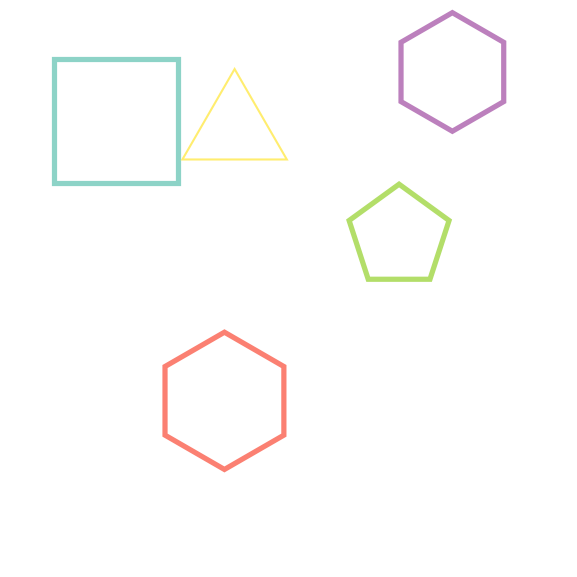[{"shape": "square", "thickness": 2.5, "radius": 0.54, "center": [0.2, 0.79]}, {"shape": "hexagon", "thickness": 2.5, "radius": 0.59, "center": [0.389, 0.305]}, {"shape": "pentagon", "thickness": 2.5, "radius": 0.45, "center": [0.691, 0.589]}, {"shape": "hexagon", "thickness": 2.5, "radius": 0.51, "center": [0.783, 0.875]}, {"shape": "triangle", "thickness": 1, "radius": 0.52, "center": [0.406, 0.775]}]